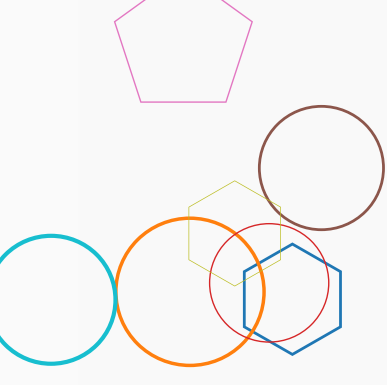[{"shape": "hexagon", "thickness": 2, "radius": 0.72, "center": [0.755, 0.223]}, {"shape": "circle", "thickness": 2.5, "radius": 0.96, "center": [0.49, 0.242]}, {"shape": "circle", "thickness": 1, "radius": 0.77, "center": [0.695, 0.265]}, {"shape": "circle", "thickness": 2, "radius": 0.8, "center": [0.829, 0.564]}, {"shape": "pentagon", "thickness": 1, "radius": 0.93, "center": [0.473, 0.886]}, {"shape": "hexagon", "thickness": 0.5, "radius": 0.68, "center": [0.606, 0.394]}, {"shape": "circle", "thickness": 3, "radius": 0.83, "center": [0.132, 0.221]}]